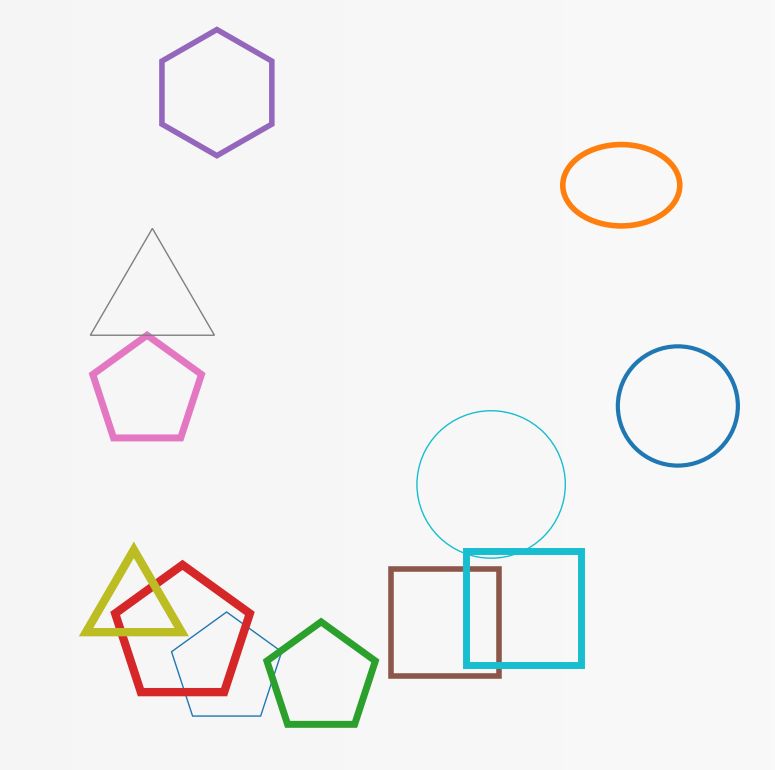[{"shape": "circle", "thickness": 1.5, "radius": 0.39, "center": [0.875, 0.473]}, {"shape": "pentagon", "thickness": 0.5, "radius": 0.37, "center": [0.292, 0.13]}, {"shape": "oval", "thickness": 2, "radius": 0.38, "center": [0.802, 0.759]}, {"shape": "pentagon", "thickness": 2.5, "radius": 0.37, "center": [0.414, 0.119]}, {"shape": "pentagon", "thickness": 3, "radius": 0.46, "center": [0.235, 0.175]}, {"shape": "hexagon", "thickness": 2, "radius": 0.41, "center": [0.28, 0.88]}, {"shape": "square", "thickness": 2, "radius": 0.35, "center": [0.574, 0.192]}, {"shape": "pentagon", "thickness": 2.5, "radius": 0.37, "center": [0.19, 0.491]}, {"shape": "triangle", "thickness": 0.5, "radius": 0.46, "center": [0.197, 0.611]}, {"shape": "triangle", "thickness": 3, "radius": 0.36, "center": [0.173, 0.215]}, {"shape": "square", "thickness": 2.5, "radius": 0.37, "center": [0.676, 0.211]}, {"shape": "circle", "thickness": 0.5, "radius": 0.48, "center": [0.634, 0.371]}]